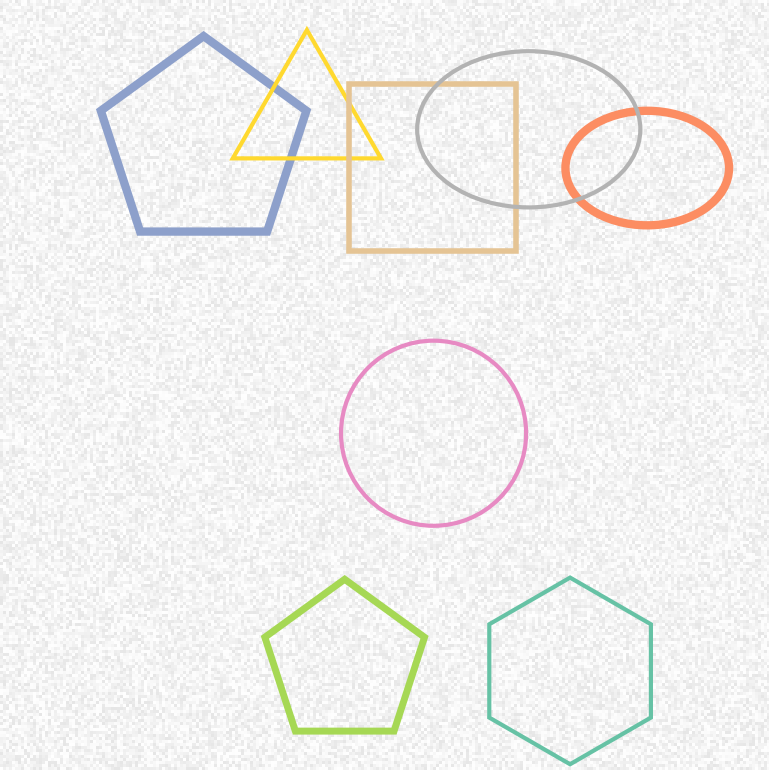[{"shape": "hexagon", "thickness": 1.5, "radius": 0.61, "center": [0.74, 0.129]}, {"shape": "oval", "thickness": 3, "radius": 0.53, "center": [0.841, 0.782]}, {"shape": "pentagon", "thickness": 3, "radius": 0.7, "center": [0.264, 0.813]}, {"shape": "circle", "thickness": 1.5, "radius": 0.6, "center": [0.563, 0.437]}, {"shape": "pentagon", "thickness": 2.5, "radius": 0.55, "center": [0.448, 0.139]}, {"shape": "triangle", "thickness": 1.5, "radius": 0.56, "center": [0.399, 0.85]}, {"shape": "square", "thickness": 2, "radius": 0.54, "center": [0.562, 0.782]}, {"shape": "oval", "thickness": 1.5, "radius": 0.72, "center": [0.687, 0.832]}]